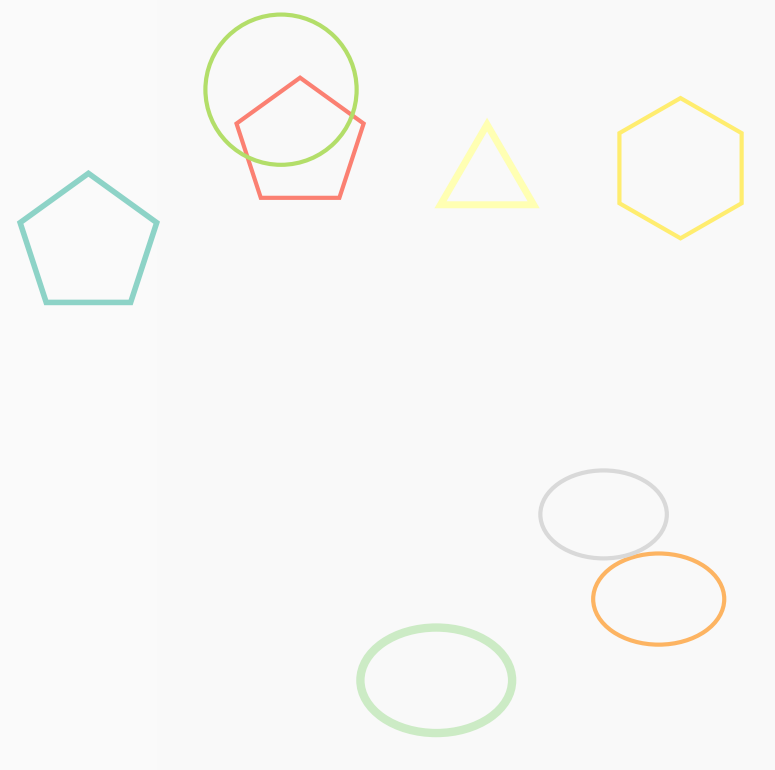[{"shape": "pentagon", "thickness": 2, "radius": 0.46, "center": [0.114, 0.682]}, {"shape": "triangle", "thickness": 2.5, "radius": 0.35, "center": [0.628, 0.769]}, {"shape": "pentagon", "thickness": 1.5, "radius": 0.43, "center": [0.387, 0.813]}, {"shape": "oval", "thickness": 1.5, "radius": 0.42, "center": [0.85, 0.222]}, {"shape": "circle", "thickness": 1.5, "radius": 0.49, "center": [0.363, 0.884]}, {"shape": "oval", "thickness": 1.5, "radius": 0.41, "center": [0.779, 0.332]}, {"shape": "oval", "thickness": 3, "radius": 0.49, "center": [0.563, 0.116]}, {"shape": "hexagon", "thickness": 1.5, "radius": 0.46, "center": [0.878, 0.782]}]